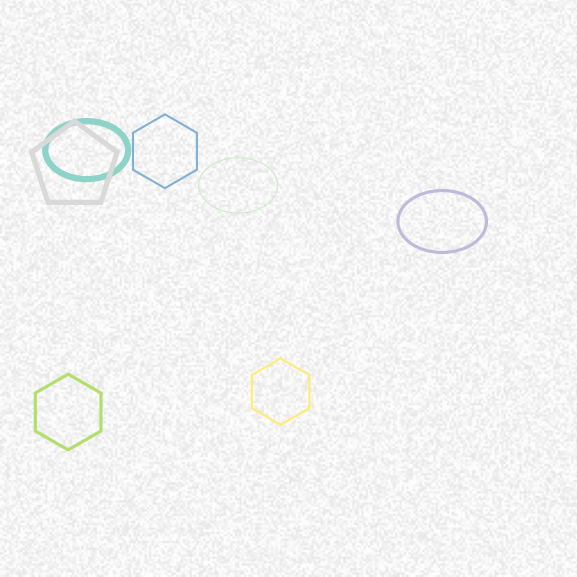[{"shape": "oval", "thickness": 3, "radius": 0.36, "center": [0.15, 0.739]}, {"shape": "oval", "thickness": 1.5, "radius": 0.38, "center": [0.766, 0.616]}, {"shape": "hexagon", "thickness": 1, "radius": 0.32, "center": [0.286, 0.737]}, {"shape": "hexagon", "thickness": 1.5, "radius": 0.33, "center": [0.118, 0.286]}, {"shape": "pentagon", "thickness": 2.5, "radius": 0.39, "center": [0.129, 0.712]}, {"shape": "oval", "thickness": 0.5, "radius": 0.34, "center": [0.412, 0.678]}, {"shape": "hexagon", "thickness": 1, "radius": 0.29, "center": [0.486, 0.321]}]